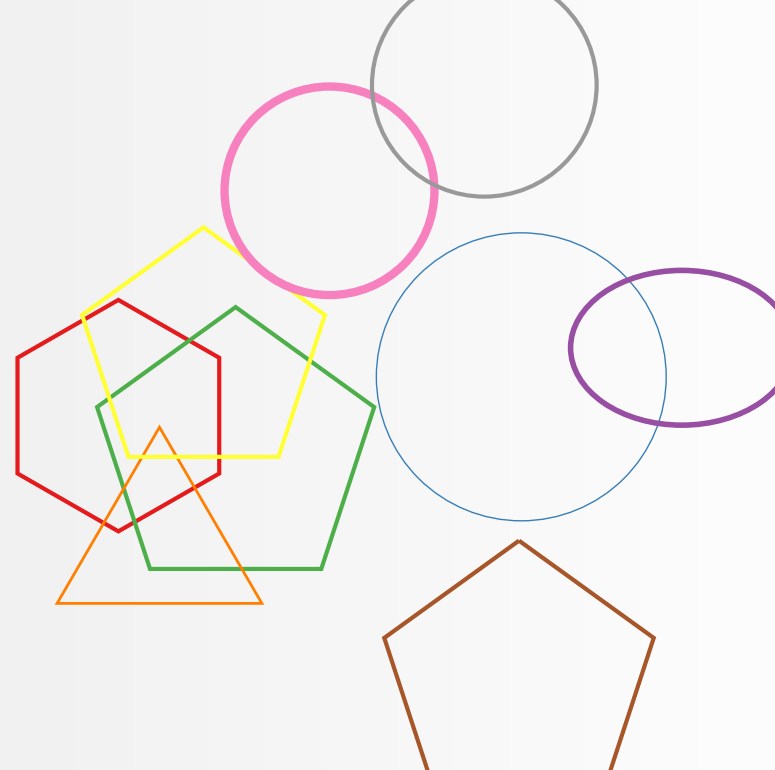[{"shape": "hexagon", "thickness": 1.5, "radius": 0.75, "center": [0.153, 0.46]}, {"shape": "circle", "thickness": 0.5, "radius": 0.94, "center": [0.673, 0.511]}, {"shape": "pentagon", "thickness": 1.5, "radius": 0.94, "center": [0.304, 0.413]}, {"shape": "oval", "thickness": 2, "radius": 0.72, "center": [0.88, 0.548]}, {"shape": "triangle", "thickness": 1, "radius": 0.76, "center": [0.206, 0.293]}, {"shape": "pentagon", "thickness": 1.5, "radius": 0.82, "center": [0.263, 0.54]}, {"shape": "pentagon", "thickness": 1.5, "radius": 0.91, "center": [0.67, 0.115]}, {"shape": "circle", "thickness": 3, "radius": 0.68, "center": [0.425, 0.752]}, {"shape": "circle", "thickness": 1.5, "radius": 0.72, "center": [0.625, 0.89]}]